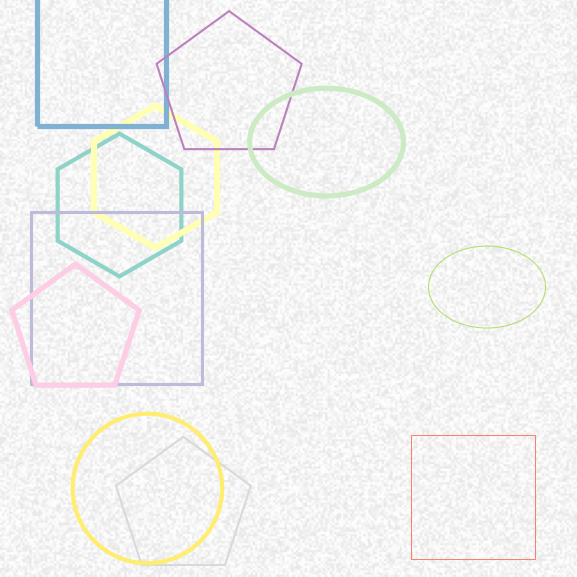[{"shape": "hexagon", "thickness": 2, "radius": 0.62, "center": [0.207, 0.644]}, {"shape": "hexagon", "thickness": 3, "radius": 0.61, "center": [0.269, 0.693]}, {"shape": "square", "thickness": 1.5, "radius": 0.74, "center": [0.202, 0.483]}, {"shape": "square", "thickness": 0.5, "radius": 0.54, "center": [0.819, 0.138]}, {"shape": "square", "thickness": 2.5, "radius": 0.56, "center": [0.176, 0.894]}, {"shape": "oval", "thickness": 0.5, "radius": 0.51, "center": [0.843, 0.502]}, {"shape": "pentagon", "thickness": 2.5, "radius": 0.58, "center": [0.131, 0.426]}, {"shape": "pentagon", "thickness": 1, "radius": 0.61, "center": [0.317, 0.12]}, {"shape": "pentagon", "thickness": 1, "radius": 0.66, "center": [0.397, 0.848]}, {"shape": "oval", "thickness": 2.5, "radius": 0.67, "center": [0.565, 0.753]}, {"shape": "circle", "thickness": 2, "radius": 0.65, "center": [0.255, 0.153]}]